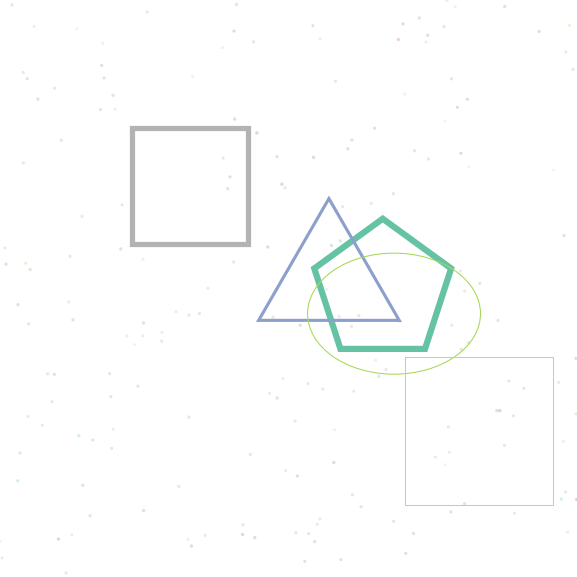[{"shape": "pentagon", "thickness": 3, "radius": 0.62, "center": [0.663, 0.496]}, {"shape": "triangle", "thickness": 1.5, "radius": 0.7, "center": [0.57, 0.515]}, {"shape": "oval", "thickness": 0.5, "radius": 0.75, "center": [0.682, 0.456]}, {"shape": "square", "thickness": 0.5, "radius": 0.64, "center": [0.83, 0.253]}, {"shape": "square", "thickness": 2.5, "radius": 0.5, "center": [0.329, 0.677]}]